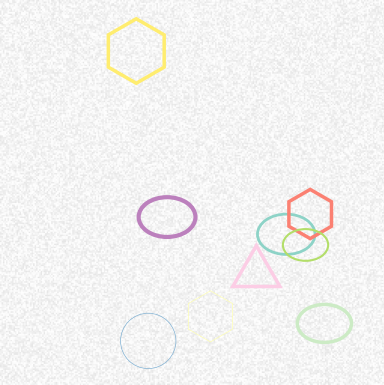[{"shape": "oval", "thickness": 2, "radius": 0.37, "center": [0.744, 0.391]}, {"shape": "hexagon", "thickness": 0.5, "radius": 0.33, "center": [0.547, 0.178]}, {"shape": "hexagon", "thickness": 2.5, "radius": 0.32, "center": [0.806, 0.444]}, {"shape": "circle", "thickness": 0.5, "radius": 0.36, "center": [0.385, 0.115]}, {"shape": "oval", "thickness": 1.5, "radius": 0.29, "center": [0.794, 0.364]}, {"shape": "triangle", "thickness": 2.5, "radius": 0.35, "center": [0.666, 0.291]}, {"shape": "oval", "thickness": 3, "radius": 0.37, "center": [0.434, 0.436]}, {"shape": "oval", "thickness": 2.5, "radius": 0.35, "center": [0.843, 0.16]}, {"shape": "hexagon", "thickness": 2.5, "radius": 0.42, "center": [0.354, 0.867]}]